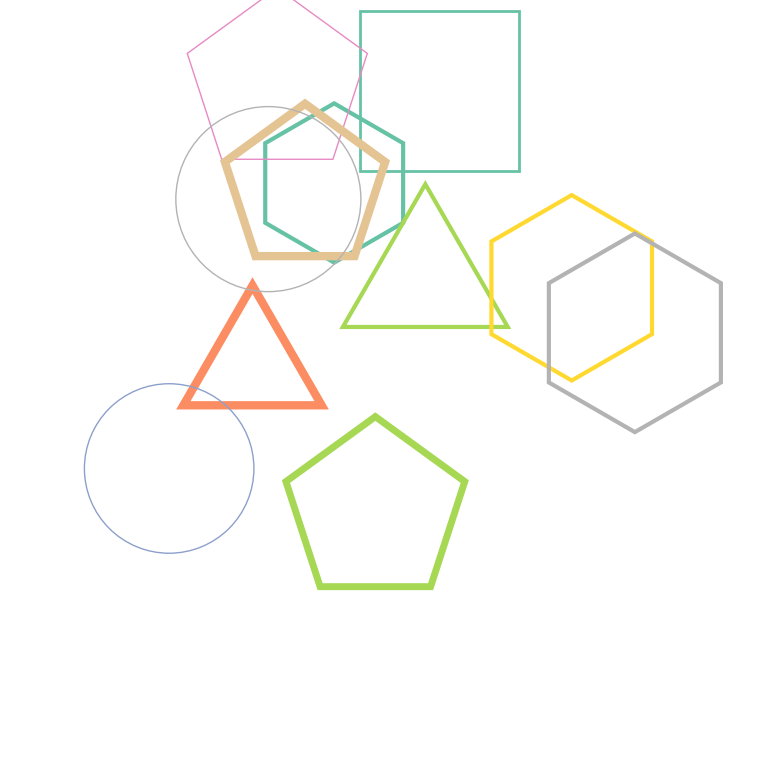[{"shape": "hexagon", "thickness": 1.5, "radius": 0.52, "center": [0.434, 0.762]}, {"shape": "square", "thickness": 1, "radius": 0.52, "center": [0.571, 0.882]}, {"shape": "triangle", "thickness": 3, "radius": 0.52, "center": [0.328, 0.525]}, {"shape": "circle", "thickness": 0.5, "radius": 0.55, "center": [0.22, 0.392]}, {"shape": "pentagon", "thickness": 0.5, "radius": 0.61, "center": [0.36, 0.893]}, {"shape": "pentagon", "thickness": 2.5, "radius": 0.61, "center": [0.487, 0.337]}, {"shape": "triangle", "thickness": 1.5, "radius": 0.62, "center": [0.552, 0.637]}, {"shape": "hexagon", "thickness": 1.5, "radius": 0.6, "center": [0.743, 0.626]}, {"shape": "pentagon", "thickness": 3, "radius": 0.55, "center": [0.396, 0.756]}, {"shape": "circle", "thickness": 0.5, "radius": 0.6, "center": [0.349, 0.741]}, {"shape": "hexagon", "thickness": 1.5, "radius": 0.64, "center": [0.825, 0.568]}]